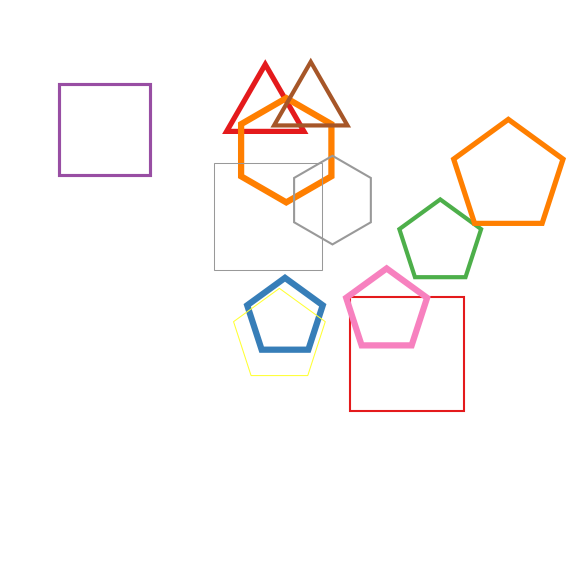[{"shape": "square", "thickness": 1, "radius": 0.49, "center": [0.704, 0.386]}, {"shape": "triangle", "thickness": 2.5, "radius": 0.39, "center": [0.459, 0.81]}, {"shape": "pentagon", "thickness": 3, "radius": 0.34, "center": [0.493, 0.449]}, {"shape": "pentagon", "thickness": 2, "radius": 0.37, "center": [0.762, 0.579]}, {"shape": "square", "thickness": 1.5, "radius": 0.39, "center": [0.181, 0.775]}, {"shape": "hexagon", "thickness": 3, "radius": 0.45, "center": [0.496, 0.739]}, {"shape": "pentagon", "thickness": 2.5, "radius": 0.5, "center": [0.88, 0.693]}, {"shape": "pentagon", "thickness": 0.5, "radius": 0.42, "center": [0.484, 0.416]}, {"shape": "triangle", "thickness": 2, "radius": 0.37, "center": [0.538, 0.819]}, {"shape": "pentagon", "thickness": 3, "radius": 0.37, "center": [0.669, 0.461]}, {"shape": "hexagon", "thickness": 1, "radius": 0.38, "center": [0.576, 0.653]}, {"shape": "square", "thickness": 0.5, "radius": 0.47, "center": [0.464, 0.624]}]